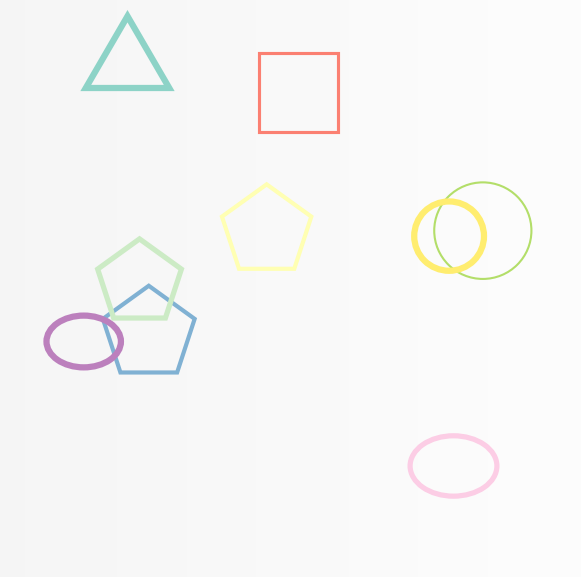[{"shape": "triangle", "thickness": 3, "radius": 0.41, "center": [0.219, 0.888]}, {"shape": "pentagon", "thickness": 2, "radius": 0.4, "center": [0.459, 0.599]}, {"shape": "square", "thickness": 1.5, "radius": 0.34, "center": [0.513, 0.839]}, {"shape": "pentagon", "thickness": 2, "radius": 0.42, "center": [0.256, 0.421]}, {"shape": "circle", "thickness": 1, "radius": 0.42, "center": [0.831, 0.6]}, {"shape": "oval", "thickness": 2.5, "radius": 0.37, "center": [0.78, 0.192]}, {"shape": "oval", "thickness": 3, "radius": 0.32, "center": [0.144, 0.408]}, {"shape": "pentagon", "thickness": 2.5, "radius": 0.38, "center": [0.24, 0.51]}, {"shape": "circle", "thickness": 3, "radius": 0.3, "center": [0.773, 0.59]}]